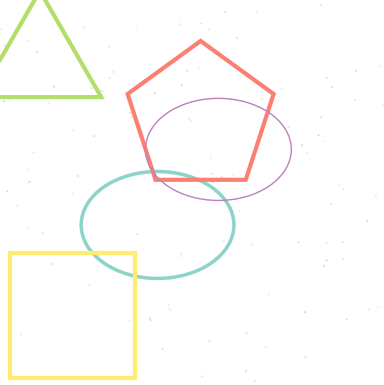[{"shape": "oval", "thickness": 2.5, "radius": 0.99, "center": [0.409, 0.416]}, {"shape": "pentagon", "thickness": 3, "radius": 1.0, "center": [0.521, 0.694]}, {"shape": "triangle", "thickness": 3, "radius": 0.92, "center": [0.104, 0.84]}, {"shape": "oval", "thickness": 1, "radius": 0.95, "center": [0.567, 0.612]}, {"shape": "square", "thickness": 3, "radius": 0.81, "center": [0.188, 0.18]}]